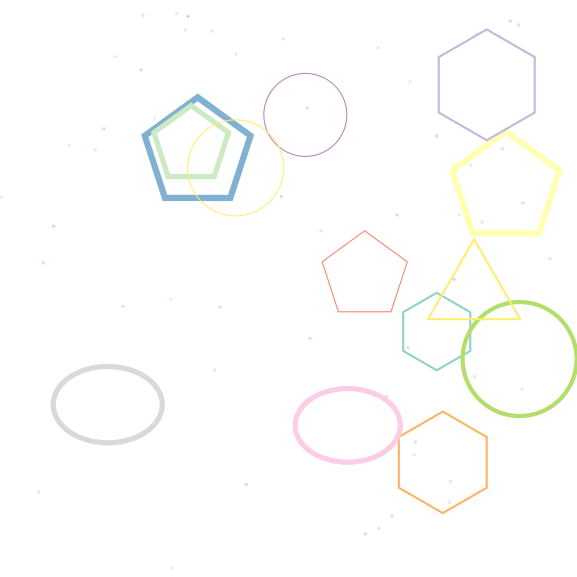[{"shape": "hexagon", "thickness": 1, "radius": 0.34, "center": [0.756, 0.425]}, {"shape": "pentagon", "thickness": 3, "radius": 0.49, "center": [0.876, 0.674]}, {"shape": "hexagon", "thickness": 1, "radius": 0.48, "center": [0.843, 0.852]}, {"shape": "pentagon", "thickness": 0.5, "radius": 0.39, "center": [0.632, 0.522]}, {"shape": "pentagon", "thickness": 3, "radius": 0.48, "center": [0.342, 0.734]}, {"shape": "hexagon", "thickness": 1, "radius": 0.44, "center": [0.767, 0.199]}, {"shape": "circle", "thickness": 2, "radius": 0.49, "center": [0.9, 0.377]}, {"shape": "oval", "thickness": 2.5, "radius": 0.46, "center": [0.602, 0.263]}, {"shape": "oval", "thickness": 2.5, "radius": 0.47, "center": [0.187, 0.298]}, {"shape": "circle", "thickness": 0.5, "radius": 0.36, "center": [0.529, 0.8]}, {"shape": "pentagon", "thickness": 2.5, "radius": 0.34, "center": [0.331, 0.748]}, {"shape": "circle", "thickness": 0.5, "radius": 0.42, "center": [0.408, 0.708]}, {"shape": "triangle", "thickness": 1, "radius": 0.46, "center": [0.821, 0.493]}]